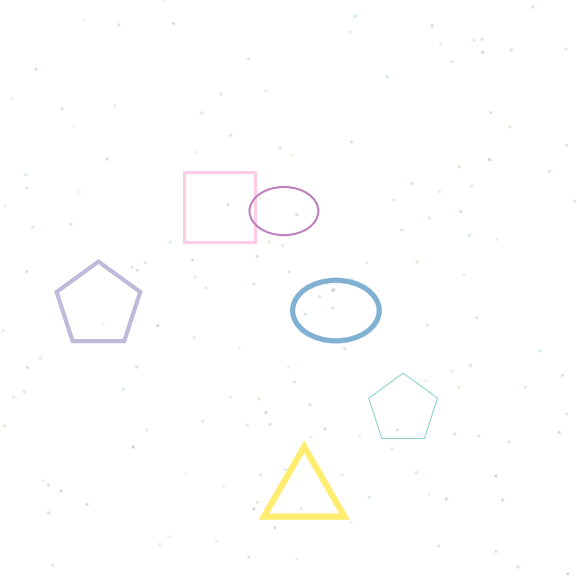[{"shape": "pentagon", "thickness": 0.5, "radius": 0.31, "center": [0.698, 0.29]}, {"shape": "pentagon", "thickness": 2, "radius": 0.38, "center": [0.17, 0.47]}, {"shape": "oval", "thickness": 2.5, "radius": 0.37, "center": [0.582, 0.461]}, {"shape": "square", "thickness": 1.5, "radius": 0.31, "center": [0.38, 0.64]}, {"shape": "oval", "thickness": 1, "radius": 0.3, "center": [0.492, 0.634]}, {"shape": "triangle", "thickness": 3, "radius": 0.4, "center": [0.527, 0.145]}]